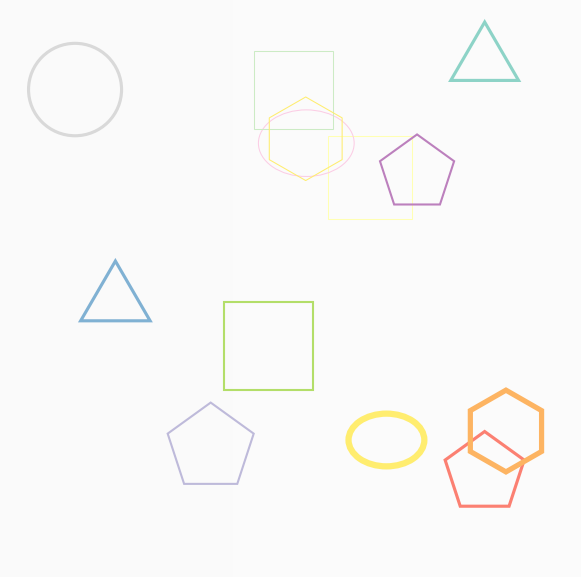[{"shape": "triangle", "thickness": 1.5, "radius": 0.34, "center": [0.834, 0.894]}, {"shape": "square", "thickness": 0.5, "radius": 0.36, "center": [0.637, 0.692]}, {"shape": "pentagon", "thickness": 1, "radius": 0.39, "center": [0.362, 0.224]}, {"shape": "pentagon", "thickness": 1.5, "radius": 0.36, "center": [0.834, 0.18]}, {"shape": "triangle", "thickness": 1.5, "radius": 0.34, "center": [0.199, 0.478]}, {"shape": "hexagon", "thickness": 2.5, "radius": 0.35, "center": [0.87, 0.253]}, {"shape": "square", "thickness": 1, "radius": 0.38, "center": [0.462, 0.4]}, {"shape": "oval", "thickness": 0.5, "radius": 0.41, "center": [0.527, 0.751]}, {"shape": "circle", "thickness": 1.5, "radius": 0.4, "center": [0.129, 0.844]}, {"shape": "pentagon", "thickness": 1, "radius": 0.34, "center": [0.718, 0.699]}, {"shape": "square", "thickness": 0.5, "radius": 0.34, "center": [0.505, 0.843]}, {"shape": "hexagon", "thickness": 0.5, "radius": 0.36, "center": [0.526, 0.759]}, {"shape": "oval", "thickness": 3, "radius": 0.33, "center": [0.665, 0.237]}]